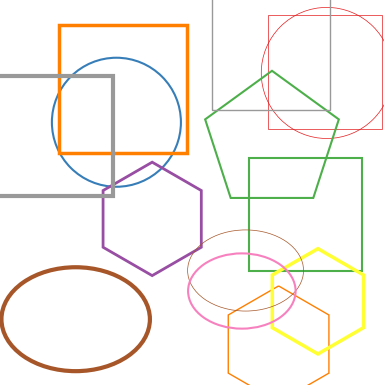[{"shape": "square", "thickness": 0.5, "radius": 0.74, "center": [0.845, 0.812]}, {"shape": "circle", "thickness": 0.5, "radius": 0.85, "center": [0.849, 0.811]}, {"shape": "circle", "thickness": 1.5, "radius": 0.84, "center": [0.302, 0.682]}, {"shape": "pentagon", "thickness": 1.5, "radius": 0.91, "center": [0.706, 0.634]}, {"shape": "square", "thickness": 1.5, "radius": 0.73, "center": [0.794, 0.442]}, {"shape": "hexagon", "thickness": 2, "radius": 0.74, "center": [0.395, 0.431]}, {"shape": "hexagon", "thickness": 1, "radius": 0.75, "center": [0.724, 0.106]}, {"shape": "square", "thickness": 2.5, "radius": 0.83, "center": [0.319, 0.768]}, {"shape": "hexagon", "thickness": 2.5, "radius": 0.68, "center": [0.826, 0.217]}, {"shape": "oval", "thickness": 3, "radius": 0.96, "center": [0.197, 0.171]}, {"shape": "oval", "thickness": 0.5, "radius": 0.75, "center": [0.638, 0.297]}, {"shape": "oval", "thickness": 1.5, "radius": 0.7, "center": [0.628, 0.244]}, {"shape": "square", "thickness": 3, "radius": 0.78, "center": [0.137, 0.647]}, {"shape": "square", "thickness": 1, "radius": 0.76, "center": [0.704, 0.867]}]